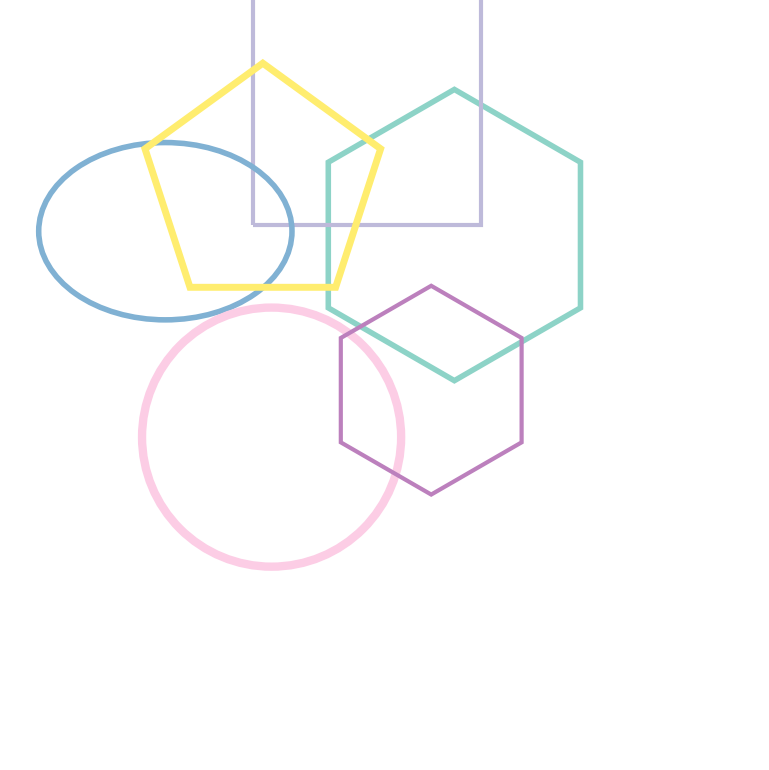[{"shape": "hexagon", "thickness": 2, "radius": 0.95, "center": [0.59, 0.695]}, {"shape": "square", "thickness": 1.5, "radius": 0.74, "center": [0.477, 0.855]}, {"shape": "oval", "thickness": 2, "radius": 0.82, "center": [0.215, 0.7]}, {"shape": "circle", "thickness": 3, "radius": 0.84, "center": [0.353, 0.432]}, {"shape": "hexagon", "thickness": 1.5, "radius": 0.68, "center": [0.56, 0.493]}, {"shape": "pentagon", "thickness": 2.5, "radius": 0.8, "center": [0.341, 0.757]}]